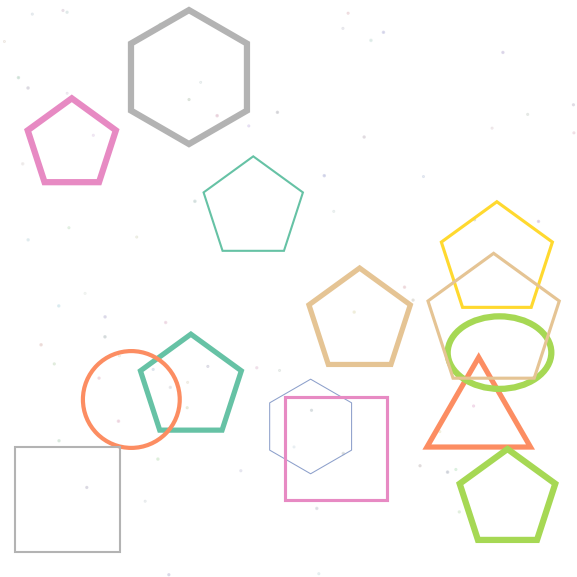[{"shape": "pentagon", "thickness": 1, "radius": 0.45, "center": [0.439, 0.638]}, {"shape": "pentagon", "thickness": 2.5, "radius": 0.46, "center": [0.331, 0.329]}, {"shape": "triangle", "thickness": 2.5, "radius": 0.52, "center": [0.829, 0.277]}, {"shape": "circle", "thickness": 2, "radius": 0.42, "center": [0.227, 0.307]}, {"shape": "hexagon", "thickness": 0.5, "radius": 0.41, "center": [0.538, 0.261]}, {"shape": "pentagon", "thickness": 3, "radius": 0.4, "center": [0.124, 0.749]}, {"shape": "square", "thickness": 1.5, "radius": 0.44, "center": [0.582, 0.222]}, {"shape": "pentagon", "thickness": 3, "radius": 0.44, "center": [0.879, 0.135]}, {"shape": "oval", "thickness": 3, "radius": 0.45, "center": [0.865, 0.389]}, {"shape": "pentagon", "thickness": 1.5, "radius": 0.51, "center": [0.86, 0.549]}, {"shape": "pentagon", "thickness": 1.5, "radius": 0.6, "center": [0.855, 0.441]}, {"shape": "pentagon", "thickness": 2.5, "radius": 0.46, "center": [0.623, 0.443]}, {"shape": "hexagon", "thickness": 3, "radius": 0.58, "center": [0.327, 0.866]}, {"shape": "square", "thickness": 1, "radius": 0.45, "center": [0.117, 0.135]}]